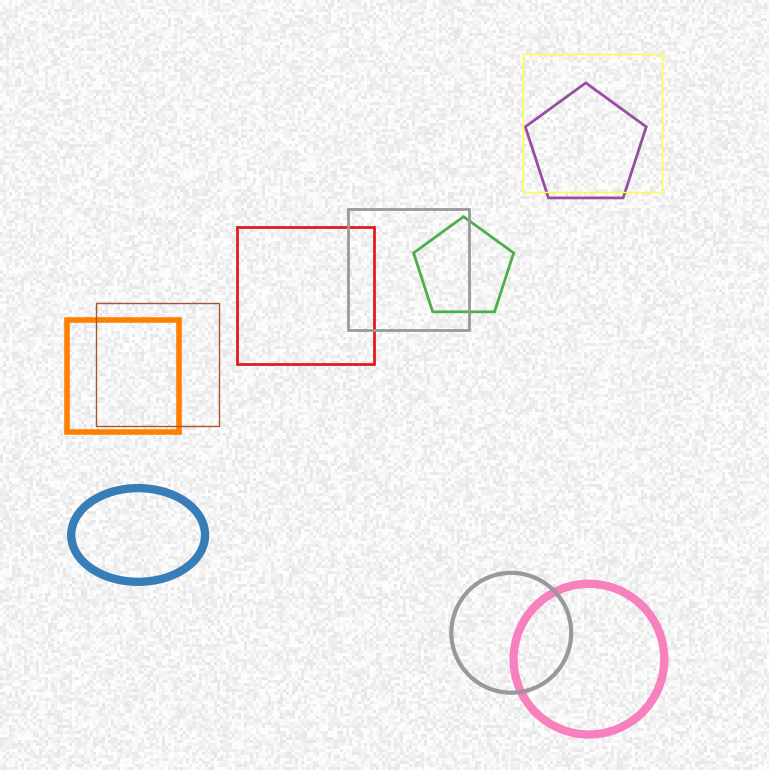[{"shape": "square", "thickness": 1, "radius": 0.44, "center": [0.397, 0.617]}, {"shape": "oval", "thickness": 3, "radius": 0.43, "center": [0.179, 0.305]}, {"shape": "pentagon", "thickness": 1, "radius": 0.34, "center": [0.602, 0.65]}, {"shape": "pentagon", "thickness": 1, "radius": 0.41, "center": [0.761, 0.81]}, {"shape": "square", "thickness": 2, "radius": 0.36, "center": [0.159, 0.512]}, {"shape": "square", "thickness": 0.5, "radius": 0.45, "center": [0.77, 0.84]}, {"shape": "square", "thickness": 0.5, "radius": 0.4, "center": [0.204, 0.526]}, {"shape": "circle", "thickness": 3, "radius": 0.49, "center": [0.765, 0.144]}, {"shape": "circle", "thickness": 1.5, "radius": 0.39, "center": [0.664, 0.178]}, {"shape": "square", "thickness": 1, "radius": 0.39, "center": [0.531, 0.65]}]